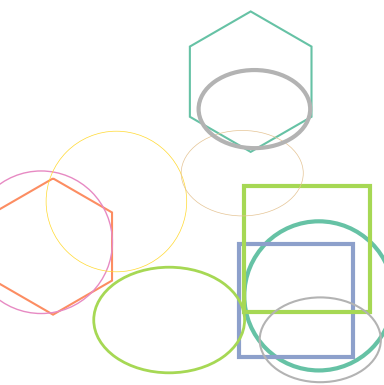[{"shape": "hexagon", "thickness": 1.5, "radius": 0.91, "center": [0.651, 0.788]}, {"shape": "circle", "thickness": 3, "radius": 0.97, "center": [0.828, 0.231]}, {"shape": "hexagon", "thickness": 1.5, "radius": 0.88, "center": [0.138, 0.36]}, {"shape": "square", "thickness": 3, "radius": 0.74, "center": [0.768, 0.22]}, {"shape": "circle", "thickness": 1, "radius": 0.93, "center": [0.107, 0.371]}, {"shape": "oval", "thickness": 2, "radius": 0.98, "center": [0.439, 0.169]}, {"shape": "square", "thickness": 3, "radius": 0.82, "center": [0.798, 0.354]}, {"shape": "circle", "thickness": 0.5, "radius": 0.91, "center": [0.302, 0.477]}, {"shape": "oval", "thickness": 0.5, "radius": 0.79, "center": [0.629, 0.55]}, {"shape": "oval", "thickness": 3, "radius": 0.72, "center": [0.661, 0.717]}, {"shape": "oval", "thickness": 1.5, "radius": 0.79, "center": [0.832, 0.117]}]